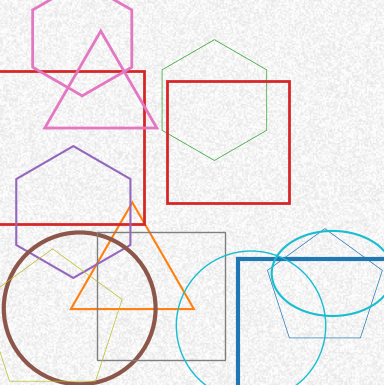[{"shape": "square", "thickness": 3, "radius": 0.96, "center": [0.81, 0.136]}, {"shape": "pentagon", "thickness": 0.5, "radius": 0.78, "center": [0.844, 0.249]}, {"shape": "triangle", "thickness": 1.5, "radius": 0.92, "center": [0.344, 0.29]}, {"shape": "hexagon", "thickness": 0.5, "radius": 0.78, "center": [0.557, 0.74]}, {"shape": "square", "thickness": 2, "radius": 1.0, "center": [0.175, 0.617]}, {"shape": "square", "thickness": 2, "radius": 0.79, "center": [0.592, 0.631]}, {"shape": "hexagon", "thickness": 1.5, "radius": 0.86, "center": [0.19, 0.449]}, {"shape": "circle", "thickness": 3, "radius": 0.99, "center": [0.207, 0.199]}, {"shape": "hexagon", "thickness": 2, "radius": 0.74, "center": [0.214, 0.9]}, {"shape": "triangle", "thickness": 2, "radius": 0.84, "center": [0.262, 0.751]}, {"shape": "square", "thickness": 1, "radius": 0.83, "center": [0.418, 0.232]}, {"shape": "pentagon", "thickness": 0.5, "radius": 0.95, "center": [0.136, 0.164]}, {"shape": "oval", "thickness": 1.5, "radius": 0.79, "center": [0.864, 0.29]}, {"shape": "circle", "thickness": 1, "radius": 0.97, "center": [0.652, 0.154]}]